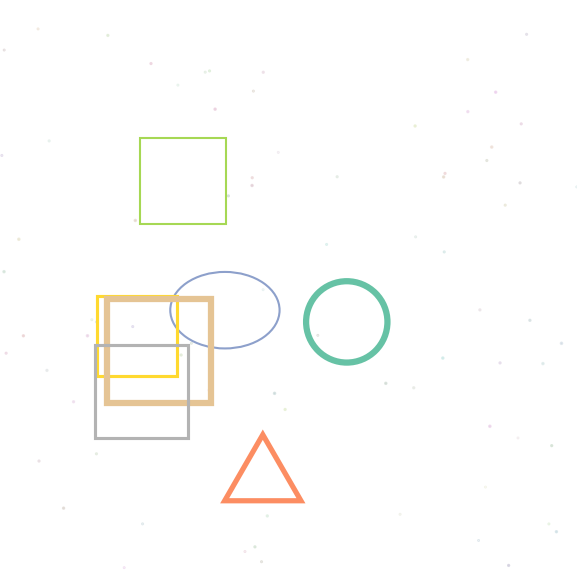[{"shape": "circle", "thickness": 3, "radius": 0.35, "center": [0.6, 0.442]}, {"shape": "triangle", "thickness": 2.5, "radius": 0.38, "center": [0.455, 0.17]}, {"shape": "oval", "thickness": 1, "radius": 0.47, "center": [0.389, 0.462]}, {"shape": "square", "thickness": 1, "radius": 0.37, "center": [0.317, 0.686]}, {"shape": "square", "thickness": 1.5, "radius": 0.35, "center": [0.238, 0.417]}, {"shape": "square", "thickness": 3, "radius": 0.45, "center": [0.275, 0.391]}, {"shape": "square", "thickness": 1.5, "radius": 0.4, "center": [0.246, 0.32]}]